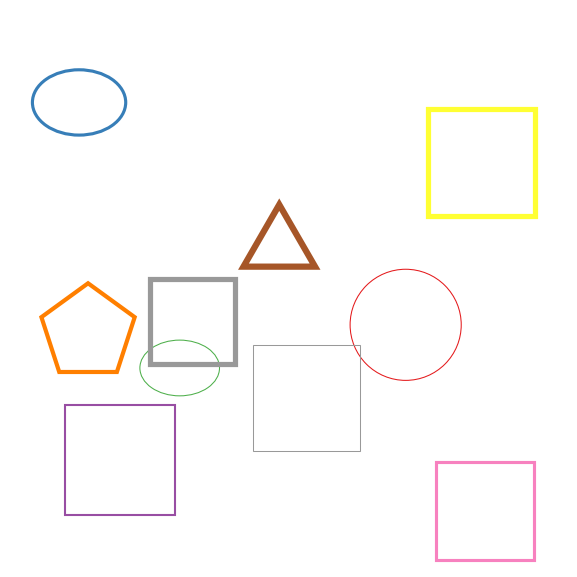[{"shape": "circle", "thickness": 0.5, "radius": 0.48, "center": [0.702, 0.437]}, {"shape": "oval", "thickness": 1.5, "radius": 0.4, "center": [0.137, 0.822]}, {"shape": "oval", "thickness": 0.5, "radius": 0.34, "center": [0.311, 0.362]}, {"shape": "square", "thickness": 1, "radius": 0.48, "center": [0.209, 0.203]}, {"shape": "pentagon", "thickness": 2, "radius": 0.42, "center": [0.152, 0.424]}, {"shape": "square", "thickness": 2.5, "radius": 0.46, "center": [0.834, 0.718]}, {"shape": "triangle", "thickness": 3, "radius": 0.36, "center": [0.484, 0.573]}, {"shape": "square", "thickness": 1.5, "radius": 0.42, "center": [0.84, 0.115]}, {"shape": "square", "thickness": 0.5, "radius": 0.46, "center": [0.53, 0.31]}, {"shape": "square", "thickness": 2.5, "radius": 0.37, "center": [0.333, 0.442]}]